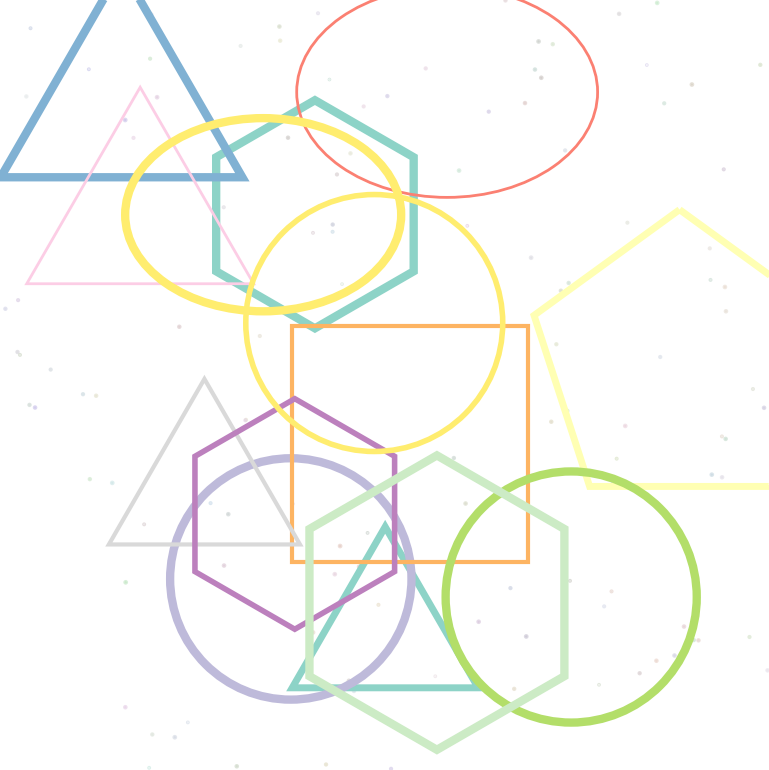[{"shape": "triangle", "thickness": 2.5, "radius": 0.7, "center": [0.5, 0.176]}, {"shape": "hexagon", "thickness": 3, "radius": 0.74, "center": [0.409, 0.722]}, {"shape": "pentagon", "thickness": 2.5, "radius": 0.99, "center": [0.883, 0.529]}, {"shape": "circle", "thickness": 3, "radius": 0.78, "center": [0.378, 0.248]}, {"shape": "oval", "thickness": 1, "radius": 0.98, "center": [0.581, 0.88]}, {"shape": "triangle", "thickness": 3, "radius": 0.91, "center": [0.158, 0.86]}, {"shape": "square", "thickness": 1.5, "radius": 0.77, "center": [0.533, 0.423]}, {"shape": "circle", "thickness": 3, "radius": 0.82, "center": [0.742, 0.225]}, {"shape": "triangle", "thickness": 1, "radius": 0.85, "center": [0.182, 0.717]}, {"shape": "triangle", "thickness": 1.5, "radius": 0.72, "center": [0.265, 0.365]}, {"shape": "hexagon", "thickness": 2, "radius": 0.75, "center": [0.383, 0.333]}, {"shape": "hexagon", "thickness": 3, "radius": 0.96, "center": [0.567, 0.217]}, {"shape": "oval", "thickness": 3, "radius": 0.9, "center": [0.342, 0.721]}, {"shape": "circle", "thickness": 2, "radius": 0.83, "center": [0.486, 0.581]}]